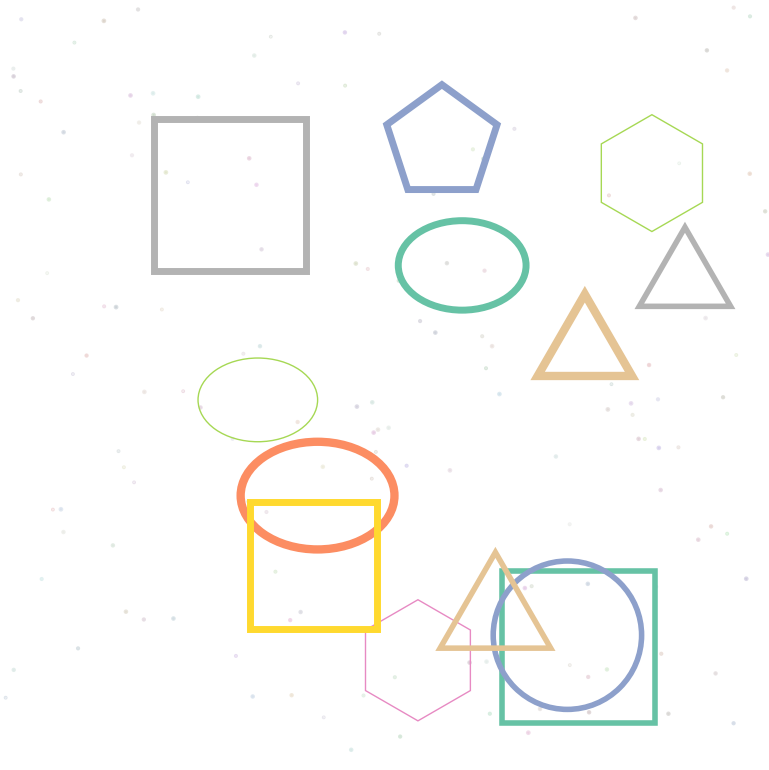[{"shape": "oval", "thickness": 2.5, "radius": 0.41, "center": [0.6, 0.655]}, {"shape": "square", "thickness": 2, "radius": 0.49, "center": [0.751, 0.16]}, {"shape": "oval", "thickness": 3, "radius": 0.5, "center": [0.412, 0.356]}, {"shape": "pentagon", "thickness": 2.5, "radius": 0.38, "center": [0.574, 0.815]}, {"shape": "circle", "thickness": 2, "radius": 0.48, "center": [0.737, 0.175]}, {"shape": "hexagon", "thickness": 0.5, "radius": 0.39, "center": [0.543, 0.142]}, {"shape": "oval", "thickness": 0.5, "radius": 0.39, "center": [0.335, 0.481]}, {"shape": "hexagon", "thickness": 0.5, "radius": 0.38, "center": [0.847, 0.775]}, {"shape": "square", "thickness": 2.5, "radius": 0.41, "center": [0.407, 0.266]}, {"shape": "triangle", "thickness": 3, "radius": 0.35, "center": [0.76, 0.547]}, {"shape": "triangle", "thickness": 2, "radius": 0.41, "center": [0.643, 0.2]}, {"shape": "square", "thickness": 2.5, "radius": 0.49, "center": [0.298, 0.746]}, {"shape": "triangle", "thickness": 2, "radius": 0.34, "center": [0.89, 0.636]}]